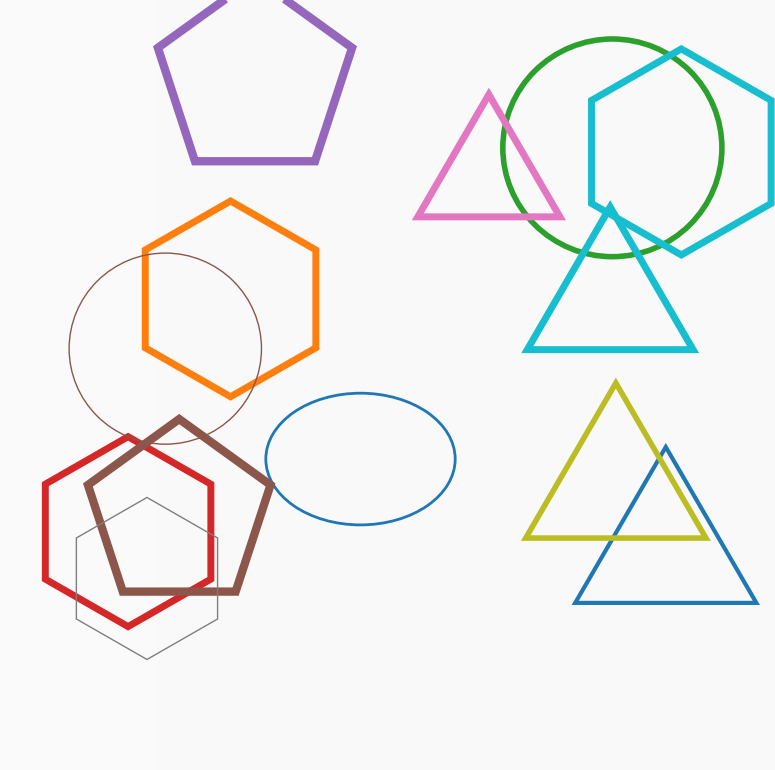[{"shape": "triangle", "thickness": 1.5, "radius": 0.67, "center": [0.859, 0.285]}, {"shape": "oval", "thickness": 1, "radius": 0.61, "center": [0.465, 0.404]}, {"shape": "hexagon", "thickness": 2.5, "radius": 0.64, "center": [0.297, 0.612]}, {"shape": "circle", "thickness": 2, "radius": 0.71, "center": [0.79, 0.808]}, {"shape": "hexagon", "thickness": 2.5, "radius": 0.62, "center": [0.165, 0.31]}, {"shape": "pentagon", "thickness": 3, "radius": 0.66, "center": [0.329, 0.897]}, {"shape": "pentagon", "thickness": 3, "radius": 0.62, "center": [0.231, 0.332]}, {"shape": "circle", "thickness": 0.5, "radius": 0.62, "center": [0.213, 0.547]}, {"shape": "triangle", "thickness": 2.5, "radius": 0.53, "center": [0.631, 0.771]}, {"shape": "hexagon", "thickness": 0.5, "radius": 0.53, "center": [0.19, 0.249]}, {"shape": "triangle", "thickness": 2, "radius": 0.67, "center": [0.795, 0.368]}, {"shape": "triangle", "thickness": 2.5, "radius": 0.62, "center": [0.787, 0.608]}, {"shape": "hexagon", "thickness": 2.5, "radius": 0.67, "center": [0.879, 0.803]}]